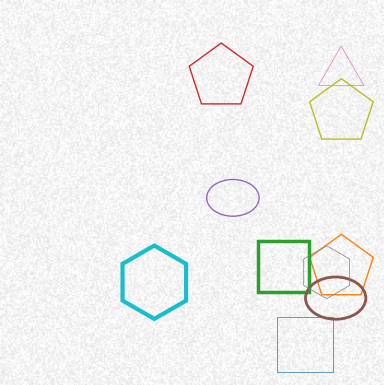[{"shape": "square", "thickness": 0.5, "radius": 0.36, "center": [0.792, 0.105]}, {"shape": "pentagon", "thickness": 1, "radius": 0.43, "center": [0.887, 0.305]}, {"shape": "square", "thickness": 2.5, "radius": 0.33, "center": [0.737, 0.308]}, {"shape": "pentagon", "thickness": 1, "radius": 0.44, "center": [0.575, 0.801]}, {"shape": "oval", "thickness": 1, "radius": 0.34, "center": [0.605, 0.486]}, {"shape": "oval", "thickness": 2, "radius": 0.39, "center": [0.872, 0.226]}, {"shape": "triangle", "thickness": 0.5, "radius": 0.34, "center": [0.886, 0.812]}, {"shape": "hexagon", "thickness": 0.5, "radius": 0.34, "center": [0.848, 0.293]}, {"shape": "pentagon", "thickness": 1, "radius": 0.43, "center": [0.887, 0.709]}, {"shape": "hexagon", "thickness": 3, "radius": 0.48, "center": [0.401, 0.267]}]